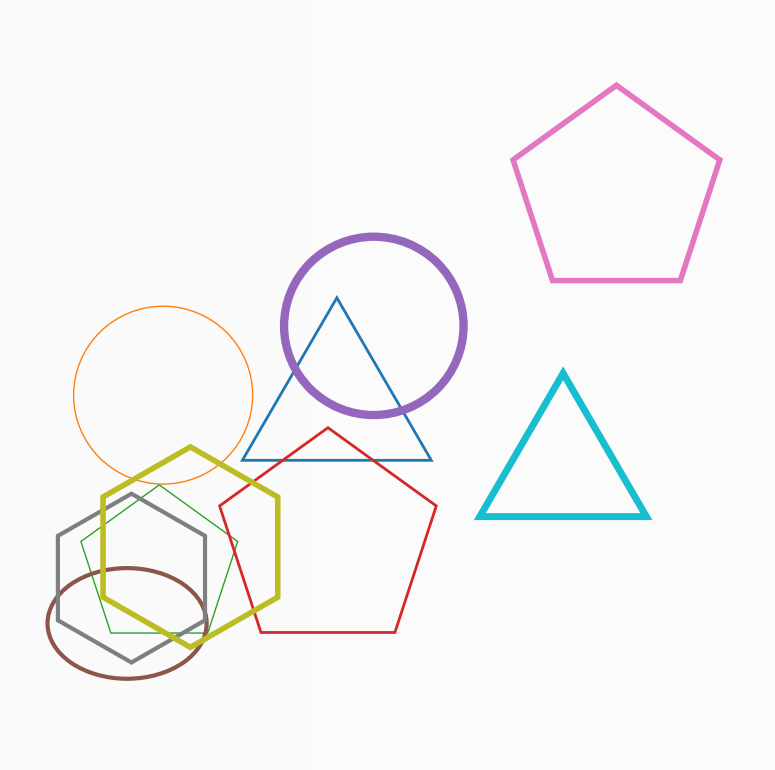[{"shape": "triangle", "thickness": 1, "radius": 0.7, "center": [0.435, 0.473]}, {"shape": "circle", "thickness": 0.5, "radius": 0.58, "center": [0.21, 0.487]}, {"shape": "pentagon", "thickness": 0.5, "radius": 0.53, "center": [0.206, 0.264]}, {"shape": "pentagon", "thickness": 1, "radius": 0.74, "center": [0.423, 0.298]}, {"shape": "circle", "thickness": 3, "radius": 0.58, "center": [0.482, 0.577]}, {"shape": "oval", "thickness": 1.5, "radius": 0.51, "center": [0.164, 0.19]}, {"shape": "pentagon", "thickness": 2, "radius": 0.7, "center": [0.795, 0.749]}, {"shape": "hexagon", "thickness": 1.5, "radius": 0.55, "center": [0.17, 0.249]}, {"shape": "hexagon", "thickness": 2, "radius": 0.65, "center": [0.246, 0.289]}, {"shape": "triangle", "thickness": 2.5, "radius": 0.62, "center": [0.727, 0.391]}]